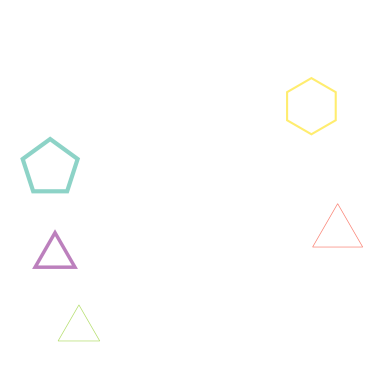[{"shape": "pentagon", "thickness": 3, "radius": 0.38, "center": [0.13, 0.564]}, {"shape": "triangle", "thickness": 0.5, "radius": 0.38, "center": [0.877, 0.396]}, {"shape": "triangle", "thickness": 0.5, "radius": 0.31, "center": [0.205, 0.146]}, {"shape": "triangle", "thickness": 2.5, "radius": 0.3, "center": [0.143, 0.336]}, {"shape": "hexagon", "thickness": 1.5, "radius": 0.36, "center": [0.809, 0.724]}]